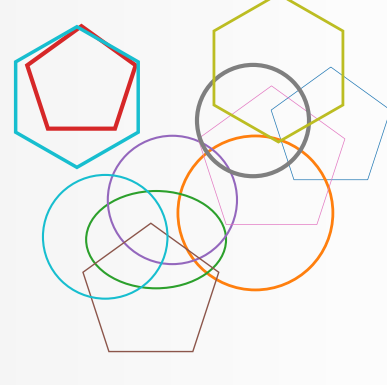[{"shape": "pentagon", "thickness": 0.5, "radius": 0.81, "center": [0.854, 0.664]}, {"shape": "circle", "thickness": 2, "radius": 1.0, "center": [0.659, 0.447]}, {"shape": "oval", "thickness": 1.5, "radius": 0.9, "center": [0.403, 0.378]}, {"shape": "pentagon", "thickness": 3, "radius": 0.74, "center": [0.21, 0.785]}, {"shape": "circle", "thickness": 1.5, "radius": 0.83, "center": [0.445, 0.481]}, {"shape": "pentagon", "thickness": 1, "radius": 0.92, "center": [0.389, 0.236]}, {"shape": "pentagon", "thickness": 0.5, "radius": 1.0, "center": [0.701, 0.578]}, {"shape": "circle", "thickness": 3, "radius": 0.72, "center": [0.653, 0.687]}, {"shape": "hexagon", "thickness": 2, "radius": 0.96, "center": [0.719, 0.823]}, {"shape": "circle", "thickness": 1.5, "radius": 0.8, "center": [0.272, 0.385]}, {"shape": "hexagon", "thickness": 2.5, "radius": 0.91, "center": [0.199, 0.748]}]